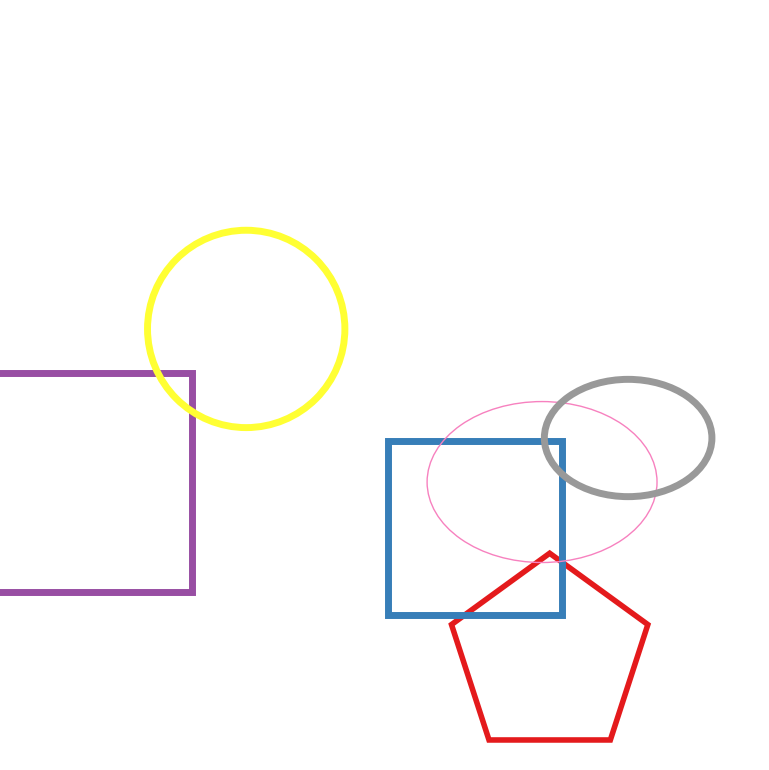[{"shape": "pentagon", "thickness": 2, "radius": 0.67, "center": [0.714, 0.147]}, {"shape": "square", "thickness": 2.5, "radius": 0.56, "center": [0.617, 0.314]}, {"shape": "square", "thickness": 2.5, "radius": 0.71, "center": [0.107, 0.373]}, {"shape": "circle", "thickness": 2.5, "radius": 0.64, "center": [0.32, 0.573]}, {"shape": "oval", "thickness": 0.5, "radius": 0.75, "center": [0.704, 0.374]}, {"shape": "oval", "thickness": 2.5, "radius": 0.54, "center": [0.816, 0.431]}]